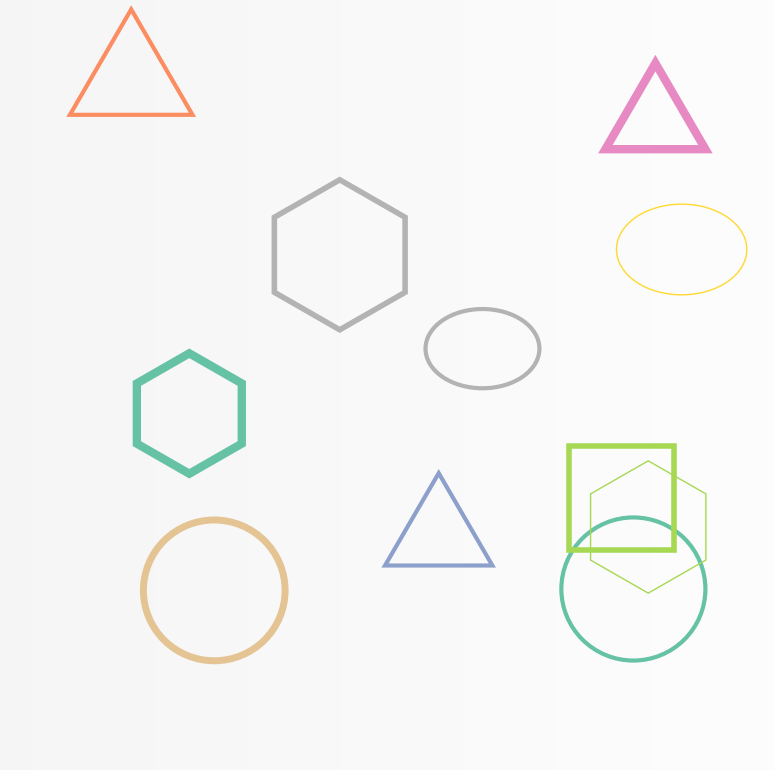[{"shape": "circle", "thickness": 1.5, "radius": 0.46, "center": [0.817, 0.235]}, {"shape": "hexagon", "thickness": 3, "radius": 0.39, "center": [0.244, 0.463]}, {"shape": "triangle", "thickness": 1.5, "radius": 0.46, "center": [0.169, 0.897]}, {"shape": "triangle", "thickness": 1.5, "radius": 0.4, "center": [0.566, 0.306]}, {"shape": "triangle", "thickness": 3, "radius": 0.37, "center": [0.846, 0.844]}, {"shape": "hexagon", "thickness": 0.5, "radius": 0.43, "center": [0.836, 0.316]}, {"shape": "square", "thickness": 2, "radius": 0.34, "center": [0.802, 0.353]}, {"shape": "oval", "thickness": 0.5, "radius": 0.42, "center": [0.88, 0.676]}, {"shape": "circle", "thickness": 2.5, "radius": 0.46, "center": [0.276, 0.233]}, {"shape": "oval", "thickness": 1.5, "radius": 0.37, "center": [0.623, 0.547]}, {"shape": "hexagon", "thickness": 2, "radius": 0.49, "center": [0.438, 0.669]}]